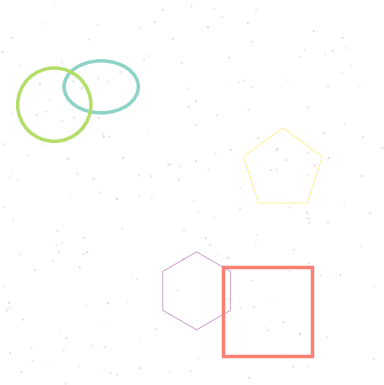[{"shape": "oval", "thickness": 2.5, "radius": 0.48, "center": [0.263, 0.774]}, {"shape": "square", "thickness": 2.5, "radius": 0.58, "center": [0.695, 0.191]}, {"shape": "circle", "thickness": 2.5, "radius": 0.48, "center": [0.141, 0.728]}, {"shape": "hexagon", "thickness": 0.5, "radius": 0.51, "center": [0.511, 0.245]}, {"shape": "pentagon", "thickness": 0.5, "radius": 0.54, "center": [0.735, 0.56]}]